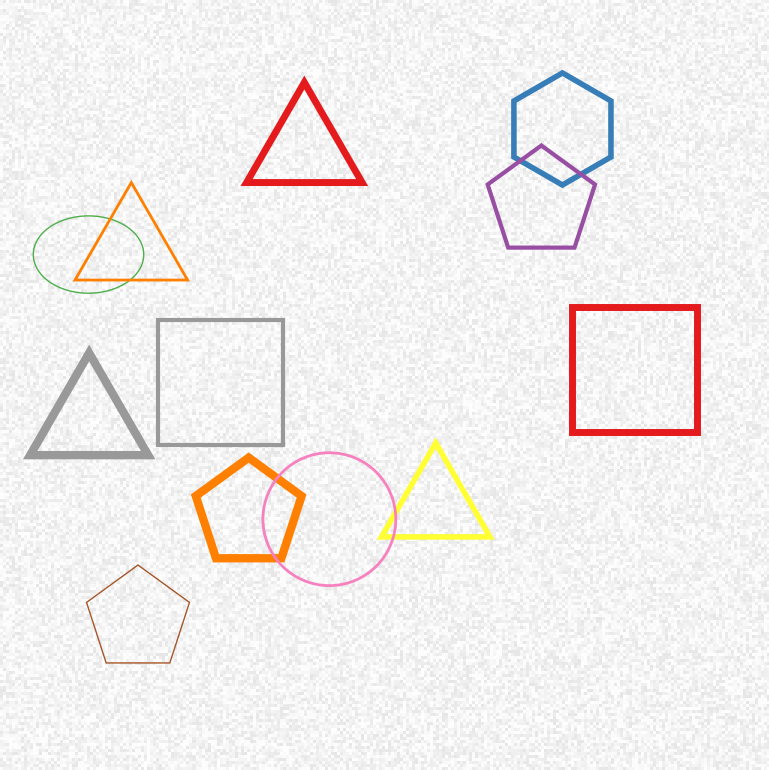[{"shape": "triangle", "thickness": 2.5, "radius": 0.43, "center": [0.395, 0.806]}, {"shape": "square", "thickness": 2.5, "radius": 0.4, "center": [0.824, 0.52]}, {"shape": "hexagon", "thickness": 2, "radius": 0.36, "center": [0.73, 0.833]}, {"shape": "oval", "thickness": 0.5, "radius": 0.36, "center": [0.115, 0.669]}, {"shape": "pentagon", "thickness": 1.5, "radius": 0.37, "center": [0.703, 0.738]}, {"shape": "pentagon", "thickness": 3, "radius": 0.36, "center": [0.323, 0.333]}, {"shape": "triangle", "thickness": 1, "radius": 0.42, "center": [0.171, 0.679]}, {"shape": "triangle", "thickness": 2, "radius": 0.41, "center": [0.566, 0.343]}, {"shape": "pentagon", "thickness": 0.5, "radius": 0.35, "center": [0.179, 0.196]}, {"shape": "circle", "thickness": 1, "radius": 0.43, "center": [0.428, 0.326]}, {"shape": "square", "thickness": 1.5, "radius": 0.4, "center": [0.286, 0.503]}, {"shape": "triangle", "thickness": 3, "radius": 0.44, "center": [0.116, 0.453]}]